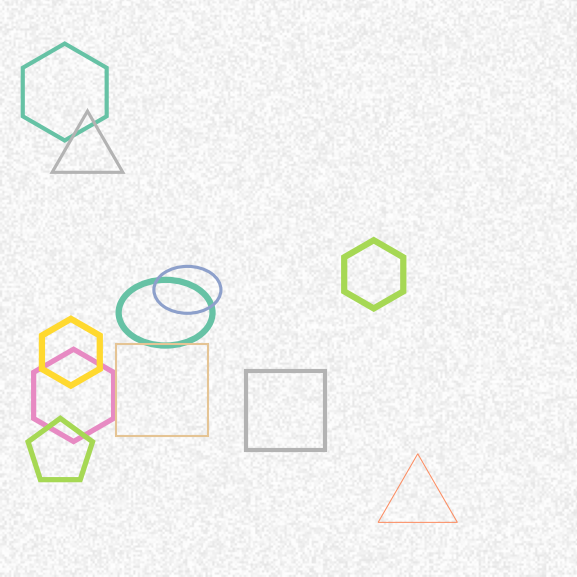[{"shape": "oval", "thickness": 3, "radius": 0.41, "center": [0.287, 0.458]}, {"shape": "hexagon", "thickness": 2, "radius": 0.42, "center": [0.112, 0.84]}, {"shape": "triangle", "thickness": 0.5, "radius": 0.4, "center": [0.723, 0.134]}, {"shape": "oval", "thickness": 1.5, "radius": 0.29, "center": [0.325, 0.497]}, {"shape": "hexagon", "thickness": 2.5, "radius": 0.4, "center": [0.127, 0.314]}, {"shape": "hexagon", "thickness": 3, "radius": 0.3, "center": [0.647, 0.524]}, {"shape": "pentagon", "thickness": 2.5, "radius": 0.29, "center": [0.104, 0.216]}, {"shape": "hexagon", "thickness": 3, "radius": 0.29, "center": [0.123, 0.389]}, {"shape": "square", "thickness": 1, "radius": 0.4, "center": [0.28, 0.324]}, {"shape": "square", "thickness": 2, "radius": 0.34, "center": [0.494, 0.289]}, {"shape": "triangle", "thickness": 1.5, "radius": 0.35, "center": [0.152, 0.736]}]